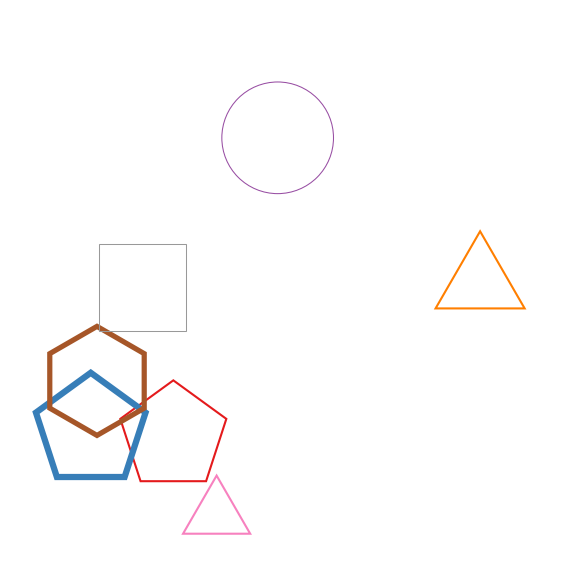[{"shape": "pentagon", "thickness": 1, "radius": 0.48, "center": [0.3, 0.244]}, {"shape": "pentagon", "thickness": 3, "radius": 0.5, "center": [0.157, 0.254]}, {"shape": "circle", "thickness": 0.5, "radius": 0.48, "center": [0.481, 0.761]}, {"shape": "triangle", "thickness": 1, "radius": 0.45, "center": [0.831, 0.51]}, {"shape": "hexagon", "thickness": 2.5, "radius": 0.47, "center": [0.168, 0.34]}, {"shape": "triangle", "thickness": 1, "radius": 0.34, "center": [0.375, 0.109]}, {"shape": "square", "thickness": 0.5, "radius": 0.38, "center": [0.247, 0.501]}]